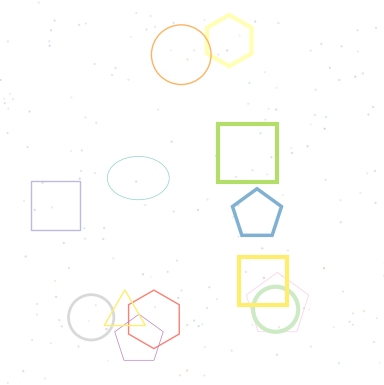[{"shape": "oval", "thickness": 0.5, "radius": 0.4, "center": [0.359, 0.537]}, {"shape": "hexagon", "thickness": 3, "radius": 0.33, "center": [0.595, 0.895]}, {"shape": "square", "thickness": 1, "radius": 0.32, "center": [0.145, 0.465]}, {"shape": "hexagon", "thickness": 1, "radius": 0.38, "center": [0.4, 0.17]}, {"shape": "pentagon", "thickness": 2.5, "radius": 0.33, "center": [0.668, 0.443]}, {"shape": "circle", "thickness": 1, "radius": 0.39, "center": [0.471, 0.858]}, {"shape": "square", "thickness": 3, "radius": 0.38, "center": [0.644, 0.603]}, {"shape": "pentagon", "thickness": 0.5, "radius": 0.43, "center": [0.721, 0.207]}, {"shape": "circle", "thickness": 2, "radius": 0.29, "center": [0.237, 0.176]}, {"shape": "pentagon", "thickness": 0.5, "radius": 0.33, "center": [0.361, 0.118]}, {"shape": "circle", "thickness": 3, "radius": 0.29, "center": [0.716, 0.197]}, {"shape": "square", "thickness": 3, "radius": 0.31, "center": [0.684, 0.27]}, {"shape": "triangle", "thickness": 1, "radius": 0.31, "center": [0.324, 0.185]}]